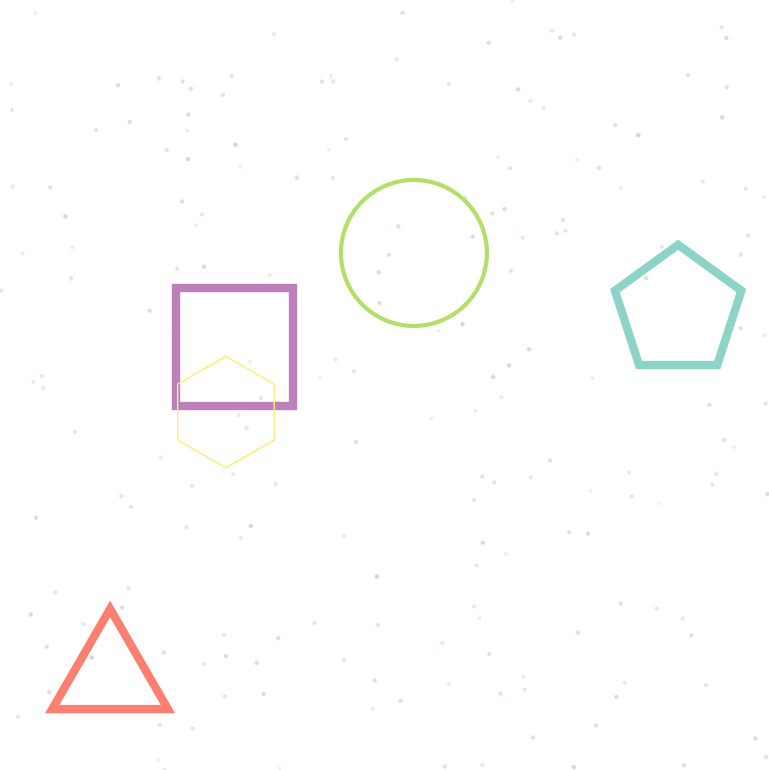[{"shape": "pentagon", "thickness": 3, "radius": 0.43, "center": [0.881, 0.596]}, {"shape": "triangle", "thickness": 3, "radius": 0.43, "center": [0.143, 0.122]}, {"shape": "circle", "thickness": 1.5, "radius": 0.47, "center": [0.538, 0.672]}, {"shape": "square", "thickness": 3, "radius": 0.38, "center": [0.304, 0.549]}, {"shape": "hexagon", "thickness": 0.5, "radius": 0.36, "center": [0.293, 0.465]}]